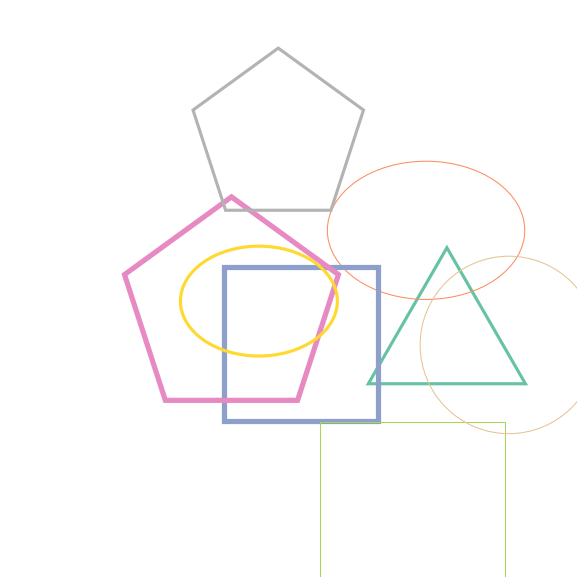[{"shape": "triangle", "thickness": 1.5, "radius": 0.79, "center": [0.774, 0.413]}, {"shape": "oval", "thickness": 0.5, "radius": 0.85, "center": [0.738, 0.6]}, {"shape": "square", "thickness": 2.5, "radius": 0.67, "center": [0.521, 0.403]}, {"shape": "pentagon", "thickness": 2.5, "radius": 0.97, "center": [0.401, 0.463]}, {"shape": "square", "thickness": 0.5, "radius": 0.8, "center": [0.714, 0.107]}, {"shape": "oval", "thickness": 1.5, "radius": 0.68, "center": [0.448, 0.478]}, {"shape": "circle", "thickness": 0.5, "radius": 0.77, "center": [0.881, 0.402]}, {"shape": "pentagon", "thickness": 1.5, "radius": 0.78, "center": [0.482, 0.761]}]